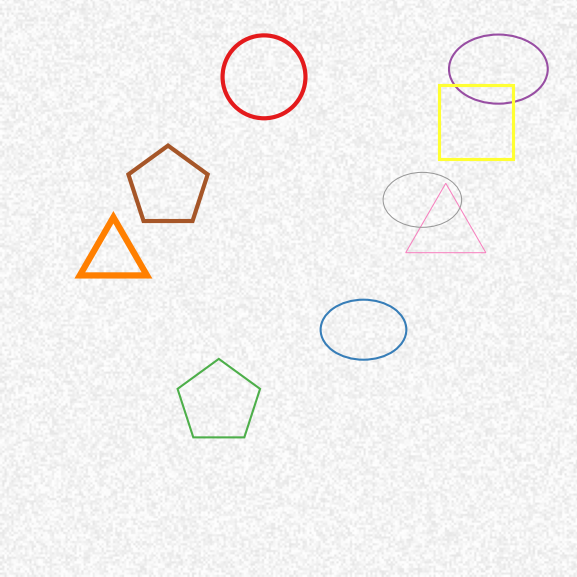[{"shape": "circle", "thickness": 2, "radius": 0.36, "center": [0.457, 0.866]}, {"shape": "oval", "thickness": 1, "radius": 0.37, "center": [0.629, 0.428]}, {"shape": "pentagon", "thickness": 1, "radius": 0.38, "center": [0.379, 0.303]}, {"shape": "oval", "thickness": 1, "radius": 0.43, "center": [0.863, 0.879]}, {"shape": "triangle", "thickness": 3, "radius": 0.34, "center": [0.196, 0.556]}, {"shape": "square", "thickness": 1.5, "radius": 0.32, "center": [0.824, 0.788]}, {"shape": "pentagon", "thickness": 2, "radius": 0.36, "center": [0.291, 0.675]}, {"shape": "triangle", "thickness": 0.5, "radius": 0.4, "center": [0.772, 0.602]}, {"shape": "oval", "thickness": 0.5, "radius": 0.34, "center": [0.731, 0.653]}]